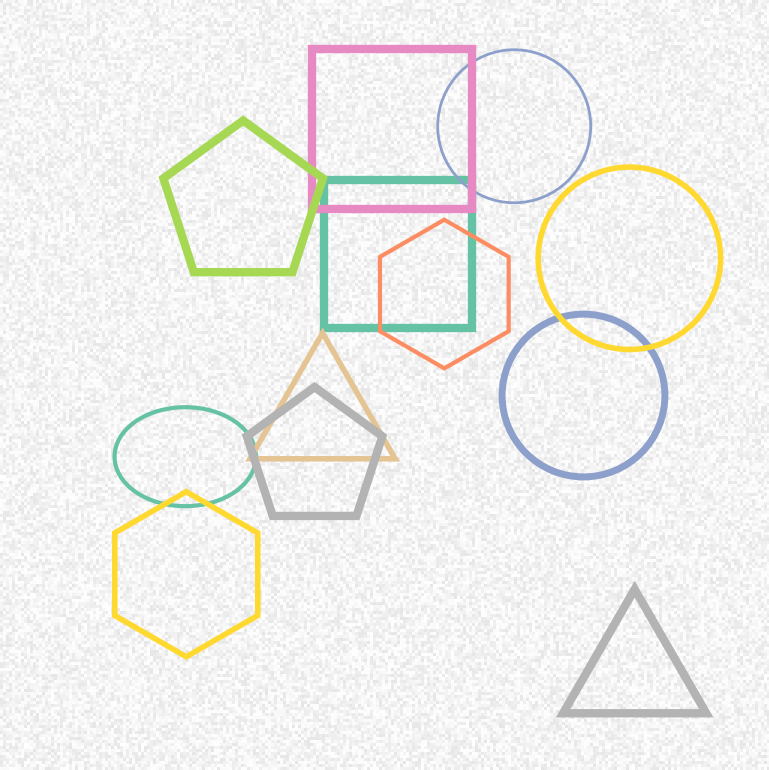[{"shape": "oval", "thickness": 1.5, "radius": 0.46, "center": [0.241, 0.407]}, {"shape": "square", "thickness": 3, "radius": 0.48, "center": [0.517, 0.67]}, {"shape": "hexagon", "thickness": 1.5, "radius": 0.48, "center": [0.577, 0.618]}, {"shape": "circle", "thickness": 1, "radius": 0.5, "center": [0.668, 0.836]}, {"shape": "circle", "thickness": 2.5, "radius": 0.53, "center": [0.758, 0.486]}, {"shape": "square", "thickness": 3, "radius": 0.52, "center": [0.508, 0.832]}, {"shape": "pentagon", "thickness": 3, "radius": 0.54, "center": [0.316, 0.735]}, {"shape": "circle", "thickness": 2, "radius": 0.59, "center": [0.817, 0.665]}, {"shape": "hexagon", "thickness": 2, "radius": 0.54, "center": [0.242, 0.254]}, {"shape": "triangle", "thickness": 2, "radius": 0.54, "center": [0.419, 0.459]}, {"shape": "pentagon", "thickness": 3, "radius": 0.46, "center": [0.409, 0.405]}, {"shape": "triangle", "thickness": 3, "radius": 0.54, "center": [0.824, 0.127]}]